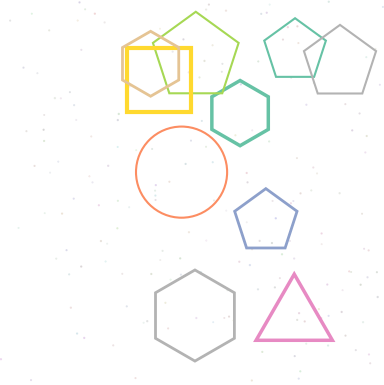[{"shape": "pentagon", "thickness": 1.5, "radius": 0.42, "center": [0.766, 0.868]}, {"shape": "hexagon", "thickness": 2.5, "radius": 0.42, "center": [0.624, 0.706]}, {"shape": "circle", "thickness": 1.5, "radius": 0.59, "center": [0.472, 0.553]}, {"shape": "pentagon", "thickness": 2, "radius": 0.43, "center": [0.691, 0.425]}, {"shape": "triangle", "thickness": 2.5, "radius": 0.57, "center": [0.764, 0.173]}, {"shape": "pentagon", "thickness": 1.5, "radius": 0.59, "center": [0.509, 0.852]}, {"shape": "square", "thickness": 3, "radius": 0.42, "center": [0.412, 0.792]}, {"shape": "hexagon", "thickness": 2, "radius": 0.42, "center": [0.391, 0.834]}, {"shape": "pentagon", "thickness": 1.5, "radius": 0.49, "center": [0.883, 0.837]}, {"shape": "hexagon", "thickness": 2, "radius": 0.59, "center": [0.506, 0.18]}]